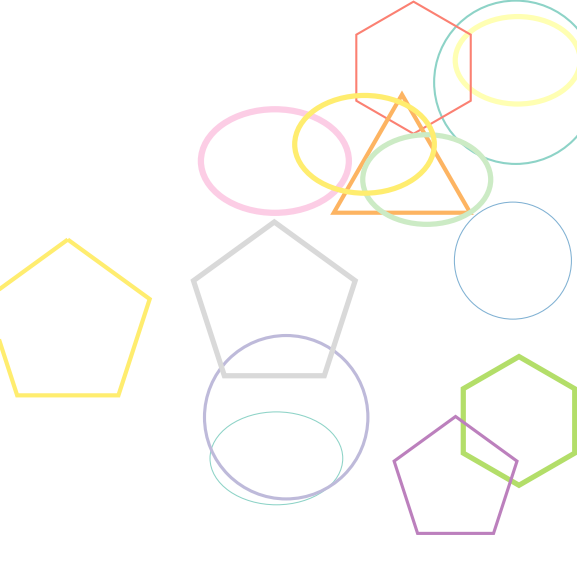[{"shape": "circle", "thickness": 1, "radius": 0.71, "center": [0.893, 0.857]}, {"shape": "oval", "thickness": 0.5, "radius": 0.57, "center": [0.479, 0.205]}, {"shape": "oval", "thickness": 2.5, "radius": 0.54, "center": [0.896, 0.895]}, {"shape": "circle", "thickness": 1.5, "radius": 0.71, "center": [0.496, 0.277]}, {"shape": "hexagon", "thickness": 1, "radius": 0.57, "center": [0.716, 0.882]}, {"shape": "circle", "thickness": 0.5, "radius": 0.51, "center": [0.888, 0.548]}, {"shape": "triangle", "thickness": 2, "radius": 0.68, "center": [0.696, 0.699]}, {"shape": "hexagon", "thickness": 2.5, "radius": 0.56, "center": [0.899, 0.27]}, {"shape": "oval", "thickness": 3, "radius": 0.64, "center": [0.476, 0.72]}, {"shape": "pentagon", "thickness": 2.5, "radius": 0.74, "center": [0.475, 0.468]}, {"shape": "pentagon", "thickness": 1.5, "radius": 0.56, "center": [0.789, 0.166]}, {"shape": "oval", "thickness": 2.5, "radius": 0.55, "center": [0.739, 0.688]}, {"shape": "oval", "thickness": 2.5, "radius": 0.6, "center": [0.631, 0.749]}, {"shape": "pentagon", "thickness": 2, "radius": 0.75, "center": [0.117, 0.435]}]